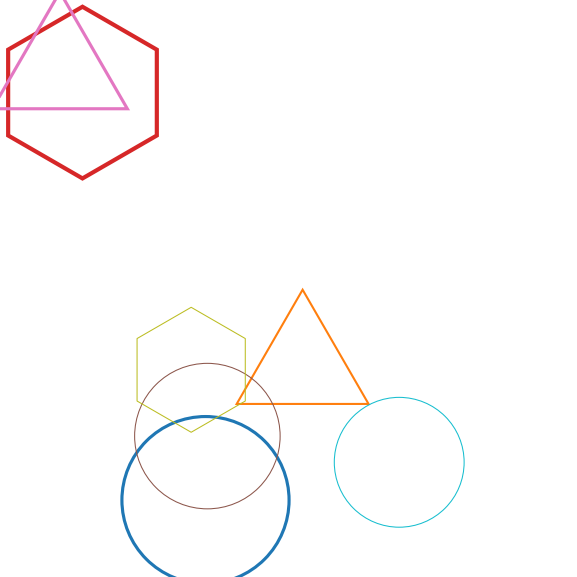[{"shape": "circle", "thickness": 1.5, "radius": 0.72, "center": [0.356, 0.133]}, {"shape": "triangle", "thickness": 1, "radius": 0.66, "center": [0.524, 0.366]}, {"shape": "hexagon", "thickness": 2, "radius": 0.74, "center": [0.143, 0.839]}, {"shape": "circle", "thickness": 0.5, "radius": 0.63, "center": [0.359, 0.244]}, {"shape": "triangle", "thickness": 1.5, "radius": 0.67, "center": [0.104, 0.878]}, {"shape": "hexagon", "thickness": 0.5, "radius": 0.54, "center": [0.331, 0.359]}, {"shape": "circle", "thickness": 0.5, "radius": 0.56, "center": [0.691, 0.199]}]